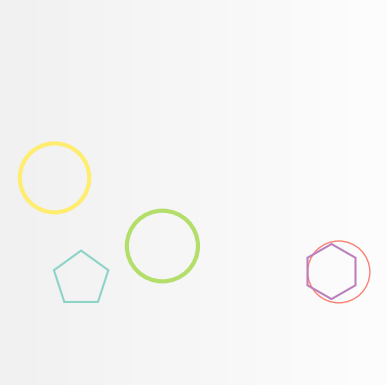[{"shape": "pentagon", "thickness": 1.5, "radius": 0.37, "center": [0.209, 0.275]}, {"shape": "circle", "thickness": 1, "radius": 0.4, "center": [0.874, 0.294]}, {"shape": "circle", "thickness": 3, "radius": 0.46, "center": [0.419, 0.361]}, {"shape": "hexagon", "thickness": 1.5, "radius": 0.36, "center": [0.855, 0.295]}, {"shape": "circle", "thickness": 3, "radius": 0.45, "center": [0.141, 0.538]}]